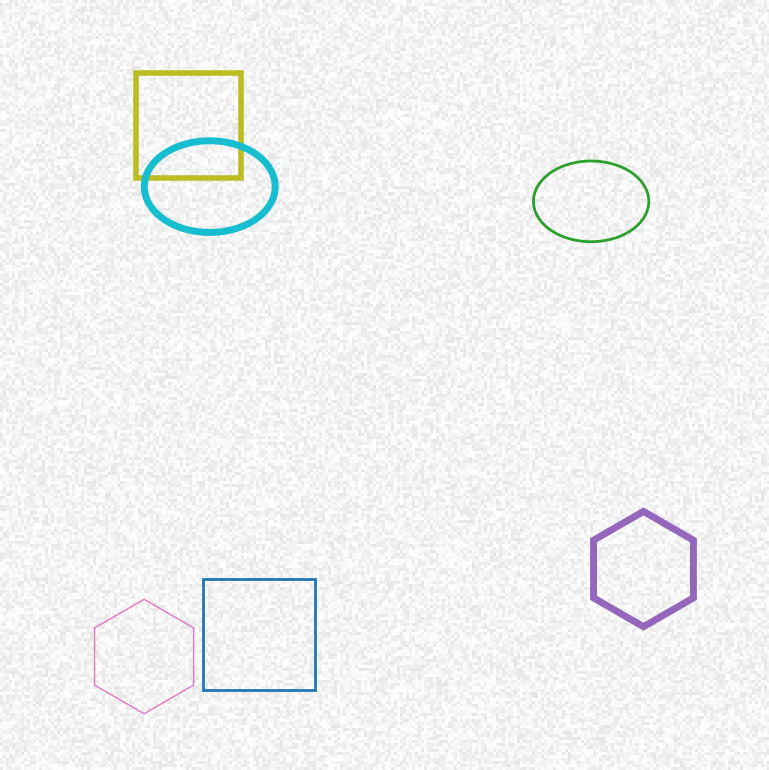[{"shape": "square", "thickness": 1, "radius": 0.36, "center": [0.337, 0.176]}, {"shape": "oval", "thickness": 1, "radius": 0.37, "center": [0.768, 0.738]}, {"shape": "hexagon", "thickness": 2.5, "radius": 0.37, "center": [0.836, 0.261]}, {"shape": "hexagon", "thickness": 0.5, "radius": 0.37, "center": [0.187, 0.147]}, {"shape": "square", "thickness": 2, "radius": 0.34, "center": [0.245, 0.837]}, {"shape": "oval", "thickness": 2.5, "radius": 0.43, "center": [0.272, 0.758]}]